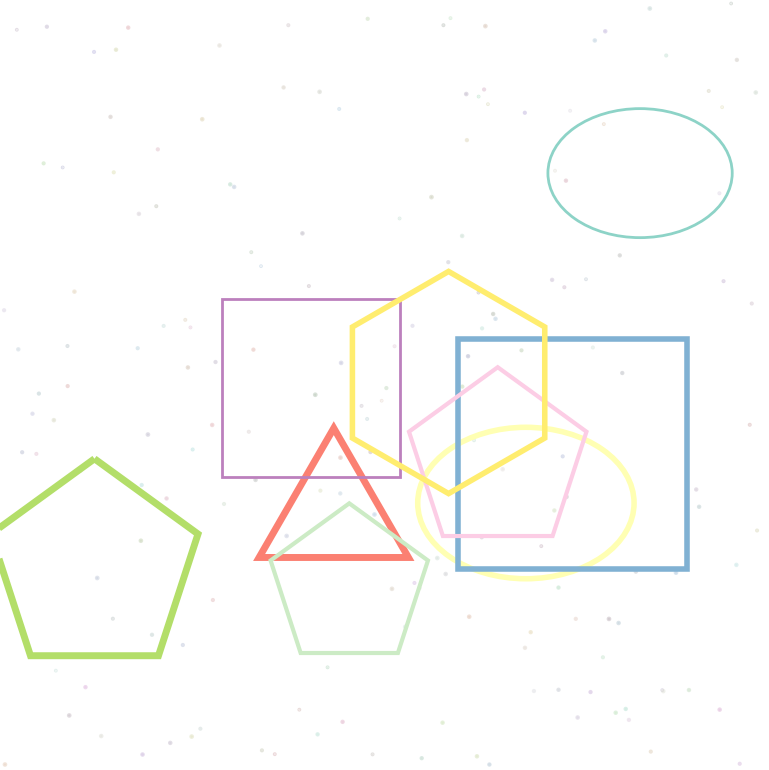[{"shape": "oval", "thickness": 1, "radius": 0.6, "center": [0.831, 0.775]}, {"shape": "oval", "thickness": 2, "radius": 0.7, "center": [0.683, 0.347]}, {"shape": "triangle", "thickness": 2.5, "radius": 0.56, "center": [0.433, 0.332]}, {"shape": "square", "thickness": 2, "radius": 0.74, "center": [0.744, 0.411]}, {"shape": "pentagon", "thickness": 2.5, "radius": 0.71, "center": [0.123, 0.263]}, {"shape": "pentagon", "thickness": 1.5, "radius": 0.61, "center": [0.646, 0.402]}, {"shape": "square", "thickness": 1, "radius": 0.58, "center": [0.404, 0.496]}, {"shape": "pentagon", "thickness": 1.5, "radius": 0.54, "center": [0.454, 0.239]}, {"shape": "hexagon", "thickness": 2, "radius": 0.72, "center": [0.583, 0.503]}]